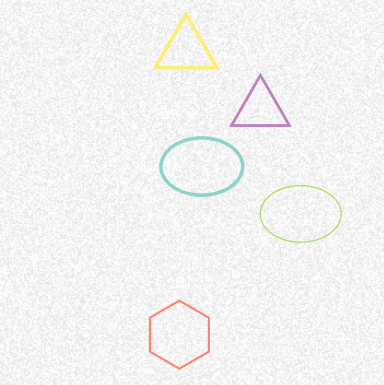[{"shape": "oval", "thickness": 2.5, "radius": 0.53, "center": [0.524, 0.567]}, {"shape": "hexagon", "thickness": 1.5, "radius": 0.44, "center": [0.466, 0.131]}, {"shape": "oval", "thickness": 1, "radius": 0.53, "center": [0.781, 0.444]}, {"shape": "triangle", "thickness": 2, "radius": 0.43, "center": [0.676, 0.717]}, {"shape": "triangle", "thickness": 2.5, "radius": 0.46, "center": [0.483, 0.87]}]